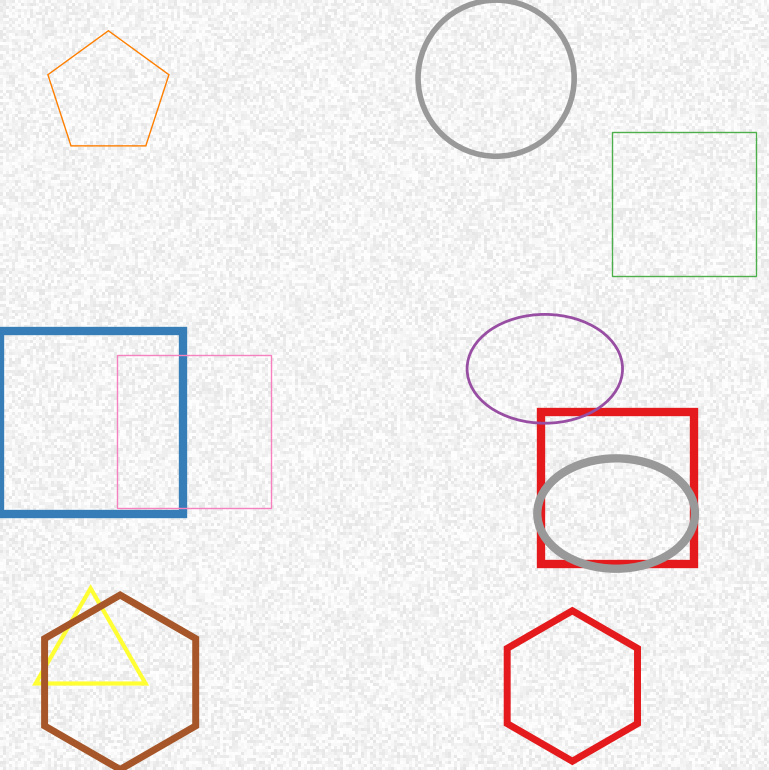[{"shape": "square", "thickness": 3, "radius": 0.5, "center": [0.802, 0.366]}, {"shape": "hexagon", "thickness": 2.5, "radius": 0.49, "center": [0.743, 0.109]}, {"shape": "square", "thickness": 3, "radius": 0.6, "center": [0.119, 0.452]}, {"shape": "square", "thickness": 0.5, "radius": 0.47, "center": [0.888, 0.735]}, {"shape": "oval", "thickness": 1, "radius": 0.5, "center": [0.708, 0.521]}, {"shape": "pentagon", "thickness": 0.5, "radius": 0.41, "center": [0.141, 0.877]}, {"shape": "triangle", "thickness": 1.5, "radius": 0.41, "center": [0.118, 0.154]}, {"shape": "hexagon", "thickness": 2.5, "radius": 0.57, "center": [0.156, 0.114]}, {"shape": "square", "thickness": 0.5, "radius": 0.5, "center": [0.252, 0.439]}, {"shape": "circle", "thickness": 2, "radius": 0.51, "center": [0.644, 0.898]}, {"shape": "oval", "thickness": 3, "radius": 0.51, "center": [0.8, 0.333]}]